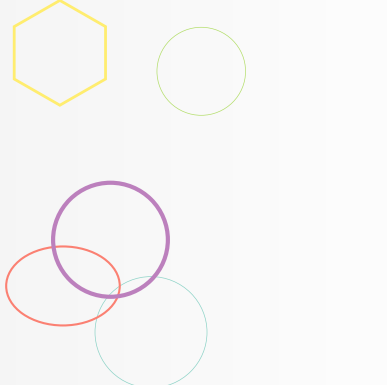[{"shape": "circle", "thickness": 0.5, "radius": 0.72, "center": [0.39, 0.137]}, {"shape": "oval", "thickness": 1.5, "radius": 0.73, "center": [0.162, 0.257]}, {"shape": "circle", "thickness": 0.5, "radius": 0.57, "center": [0.519, 0.815]}, {"shape": "circle", "thickness": 3, "radius": 0.74, "center": [0.285, 0.377]}, {"shape": "hexagon", "thickness": 2, "radius": 0.68, "center": [0.154, 0.863]}]